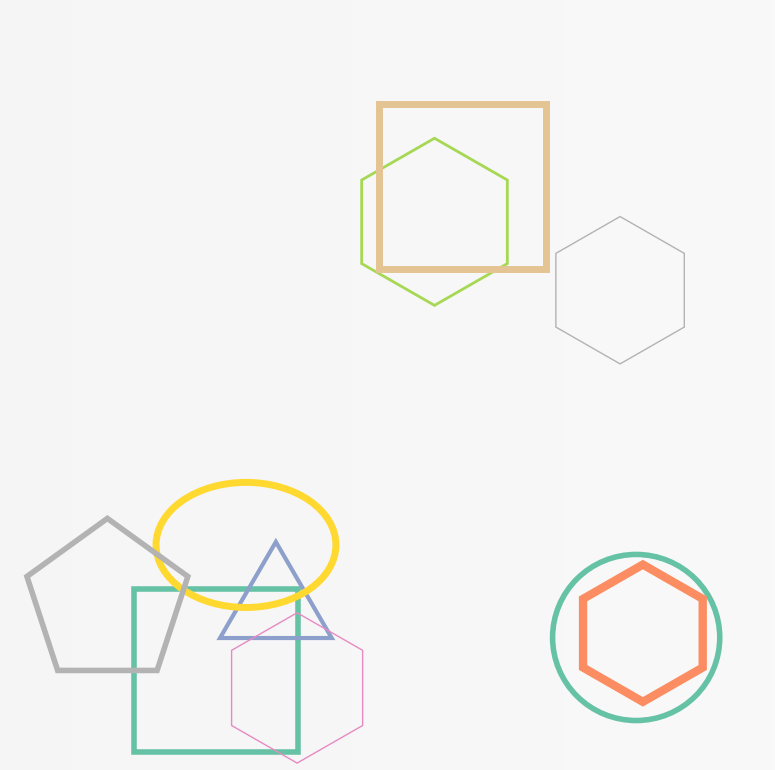[{"shape": "square", "thickness": 2, "radius": 0.53, "center": [0.278, 0.129]}, {"shape": "circle", "thickness": 2, "radius": 0.54, "center": [0.821, 0.172]}, {"shape": "hexagon", "thickness": 3, "radius": 0.45, "center": [0.83, 0.178]}, {"shape": "triangle", "thickness": 1.5, "radius": 0.42, "center": [0.356, 0.213]}, {"shape": "hexagon", "thickness": 0.5, "radius": 0.49, "center": [0.383, 0.107]}, {"shape": "hexagon", "thickness": 1, "radius": 0.54, "center": [0.561, 0.712]}, {"shape": "oval", "thickness": 2.5, "radius": 0.58, "center": [0.317, 0.292]}, {"shape": "square", "thickness": 2.5, "radius": 0.54, "center": [0.597, 0.758]}, {"shape": "pentagon", "thickness": 2, "radius": 0.55, "center": [0.139, 0.218]}, {"shape": "hexagon", "thickness": 0.5, "radius": 0.48, "center": [0.8, 0.623]}]